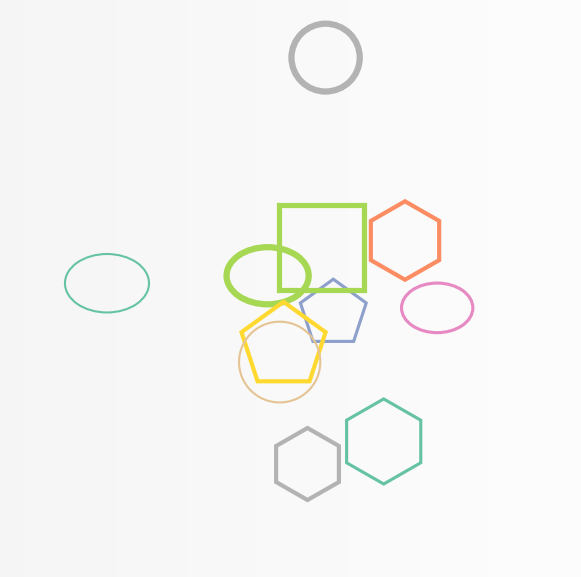[{"shape": "hexagon", "thickness": 1.5, "radius": 0.37, "center": [0.66, 0.235]}, {"shape": "oval", "thickness": 1, "radius": 0.36, "center": [0.184, 0.509]}, {"shape": "hexagon", "thickness": 2, "radius": 0.34, "center": [0.697, 0.583]}, {"shape": "pentagon", "thickness": 1.5, "radius": 0.3, "center": [0.573, 0.456]}, {"shape": "oval", "thickness": 1.5, "radius": 0.31, "center": [0.752, 0.466]}, {"shape": "oval", "thickness": 3, "radius": 0.35, "center": [0.46, 0.522]}, {"shape": "square", "thickness": 2.5, "radius": 0.37, "center": [0.553, 0.571]}, {"shape": "pentagon", "thickness": 2, "radius": 0.38, "center": [0.488, 0.4]}, {"shape": "circle", "thickness": 1, "radius": 0.35, "center": [0.481, 0.372]}, {"shape": "circle", "thickness": 3, "radius": 0.29, "center": [0.56, 0.899]}, {"shape": "hexagon", "thickness": 2, "radius": 0.31, "center": [0.529, 0.196]}]